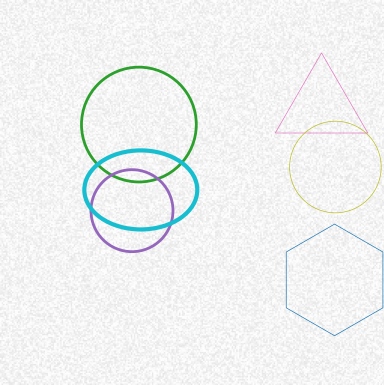[{"shape": "hexagon", "thickness": 0.5, "radius": 0.72, "center": [0.869, 0.273]}, {"shape": "circle", "thickness": 2, "radius": 0.75, "center": [0.361, 0.676]}, {"shape": "circle", "thickness": 2, "radius": 0.53, "center": [0.343, 0.453]}, {"shape": "triangle", "thickness": 0.5, "radius": 0.69, "center": [0.835, 0.724]}, {"shape": "circle", "thickness": 0.5, "radius": 0.59, "center": [0.871, 0.566]}, {"shape": "oval", "thickness": 3, "radius": 0.73, "center": [0.366, 0.507]}]